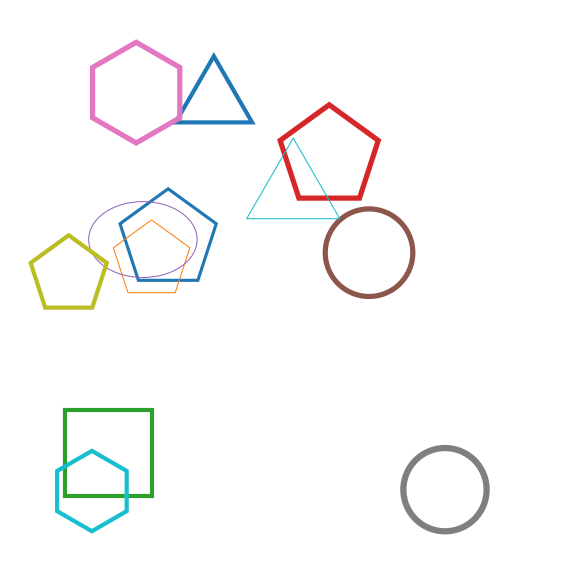[{"shape": "triangle", "thickness": 2, "radius": 0.38, "center": [0.37, 0.825]}, {"shape": "pentagon", "thickness": 1.5, "radius": 0.44, "center": [0.291, 0.585]}, {"shape": "pentagon", "thickness": 0.5, "radius": 0.35, "center": [0.262, 0.549]}, {"shape": "square", "thickness": 2, "radius": 0.37, "center": [0.188, 0.215]}, {"shape": "pentagon", "thickness": 2.5, "radius": 0.45, "center": [0.57, 0.728]}, {"shape": "oval", "thickness": 0.5, "radius": 0.47, "center": [0.247, 0.584]}, {"shape": "circle", "thickness": 2.5, "radius": 0.38, "center": [0.639, 0.562]}, {"shape": "hexagon", "thickness": 2.5, "radius": 0.44, "center": [0.236, 0.839]}, {"shape": "circle", "thickness": 3, "radius": 0.36, "center": [0.771, 0.151]}, {"shape": "pentagon", "thickness": 2, "radius": 0.35, "center": [0.119, 0.522]}, {"shape": "hexagon", "thickness": 2, "radius": 0.35, "center": [0.159, 0.149]}, {"shape": "triangle", "thickness": 0.5, "radius": 0.47, "center": [0.508, 0.667]}]